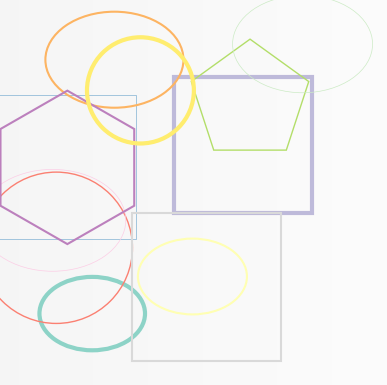[{"shape": "oval", "thickness": 3, "radius": 0.68, "center": [0.238, 0.185]}, {"shape": "oval", "thickness": 1.5, "radius": 0.7, "center": [0.497, 0.282]}, {"shape": "square", "thickness": 3, "radius": 0.89, "center": [0.627, 0.624]}, {"shape": "circle", "thickness": 1, "radius": 0.98, "center": [0.145, 0.356]}, {"shape": "square", "thickness": 0.5, "radius": 0.94, "center": [0.164, 0.567]}, {"shape": "oval", "thickness": 1.5, "radius": 0.89, "center": [0.295, 0.845]}, {"shape": "pentagon", "thickness": 1, "radius": 0.8, "center": [0.645, 0.739]}, {"shape": "oval", "thickness": 0.5, "radius": 0.94, "center": [0.136, 0.428]}, {"shape": "square", "thickness": 1.5, "radius": 0.96, "center": [0.533, 0.254]}, {"shape": "hexagon", "thickness": 1.5, "radius": 1.0, "center": [0.174, 0.565]}, {"shape": "oval", "thickness": 0.5, "radius": 0.9, "center": [0.781, 0.886]}, {"shape": "circle", "thickness": 3, "radius": 0.69, "center": [0.362, 0.765]}]